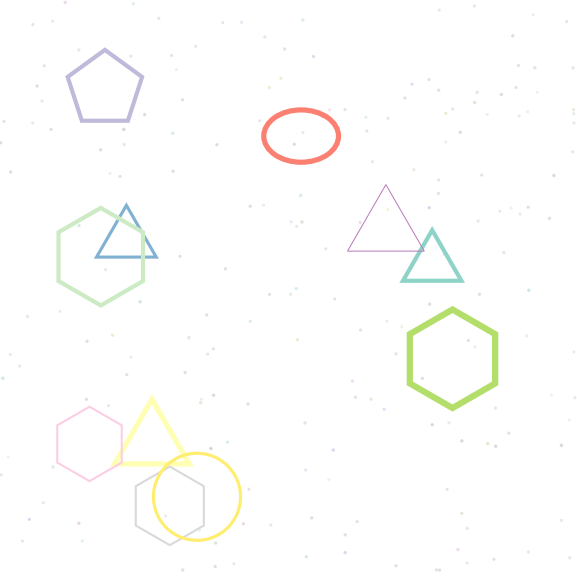[{"shape": "triangle", "thickness": 2, "radius": 0.29, "center": [0.748, 0.542]}, {"shape": "triangle", "thickness": 2.5, "radius": 0.37, "center": [0.263, 0.233]}, {"shape": "pentagon", "thickness": 2, "radius": 0.34, "center": [0.182, 0.845]}, {"shape": "oval", "thickness": 2.5, "radius": 0.32, "center": [0.521, 0.764]}, {"shape": "triangle", "thickness": 1.5, "radius": 0.3, "center": [0.219, 0.584]}, {"shape": "hexagon", "thickness": 3, "radius": 0.43, "center": [0.784, 0.378]}, {"shape": "hexagon", "thickness": 1, "radius": 0.32, "center": [0.155, 0.23]}, {"shape": "hexagon", "thickness": 1, "radius": 0.34, "center": [0.294, 0.123]}, {"shape": "triangle", "thickness": 0.5, "radius": 0.38, "center": [0.668, 0.603]}, {"shape": "hexagon", "thickness": 2, "radius": 0.42, "center": [0.174, 0.555]}, {"shape": "circle", "thickness": 1.5, "radius": 0.38, "center": [0.341, 0.139]}]